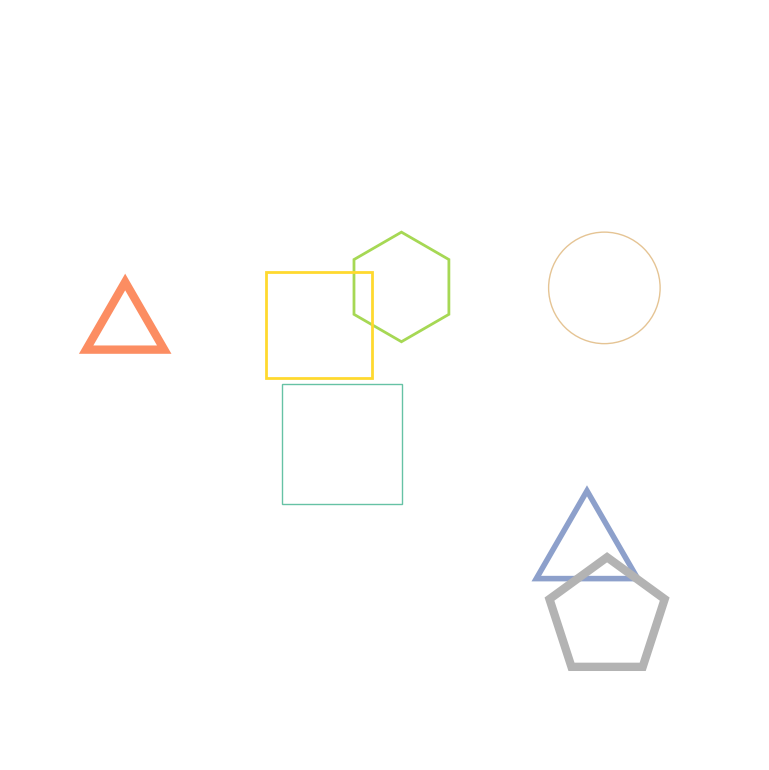[{"shape": "square", "thickness": 0.5, "radius": 0.39, "center": [0.444, 0.424]}, {"shape": "triangle", "thickness": 3, "radius": 0.29, "center": [0.163, 0.575]}, {"shape": "triangle", "thickness": 2, "radius": 0.38, "center": [0.762, 0.287]}, {"shape": "hexagon", "thickness": 1, "radius": 0.36, "center": [0.521, 0.627]}, {"shape": "square", "thickness": 1, "radius": 0.34, "center": [0.415, 0.578]}, {"shape": "circle", "thickness": 0.5, "radius": 0.36, "center": [0.785, 0.626]}, {"shape": "pentagon", "thickness": 3, "radius": 0.39, "center": [0.788, 0.198]}]